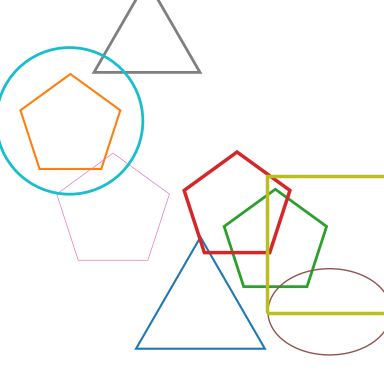[{"shape": "triangle", "thickness": 1.5, "radius": 0.97, "center": [0.521, 0.191]}, {"shape": "pentagon", "thickness": 1.5, "radius": 0.68, "center": [0.183, 0.671]}, {"shape": "pentagon", "thickness": 2, "radius": 0.7, "center": [0.715, 0.369]}, {"shape": "pentagon", "thickness": 2.5, "radius": 0.72, "center": [0.616, 0.461]}, {"shape": "oval", "thickness": 1, "radius": 0.8, "center": [0.856, 0.19]}, {"shape": "pentagon", "thickness": 0.5, "radius": 0.77, "center": [0.294, 0.448]}, {"shape": "triangle", "thickness": 2, "radius": 0.79, "center": [0.382, 0.891]}, {"shape": "square", "thickness": 2.5, "radius": 0.89, "center": [0.871, 0.365]}, {"shape": "circle", "thickness": 2, "radius": 0.95, "center": [0.181, 0.686]}]